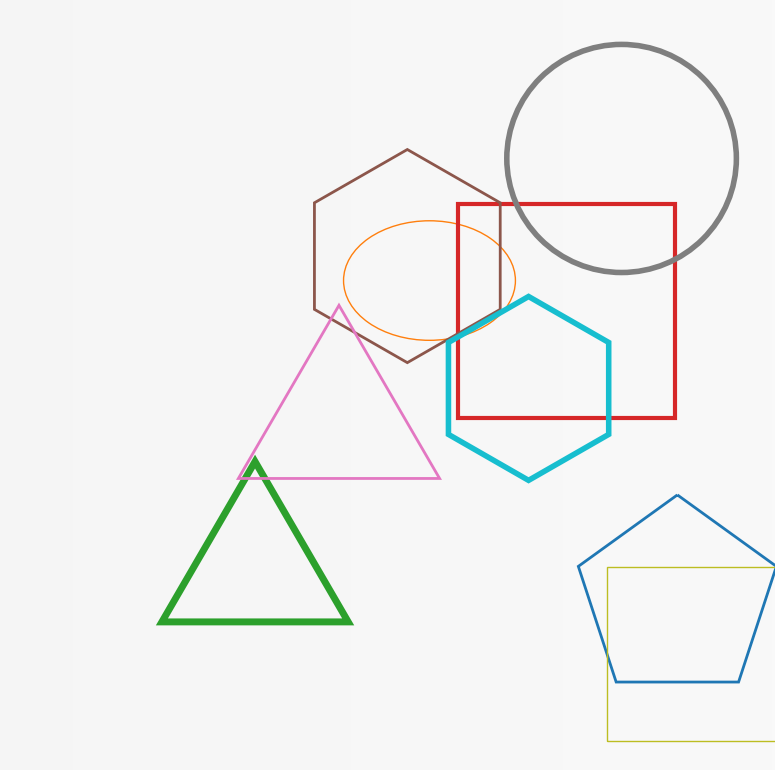[{"shape": "pentagon", "thickness": 1, "radius": 0.67, "center": [0.874, 0.223]}, {"shape": "oval", "thickness": 0.5, "radius": 0.55, "center": [0.554, 0.636]}, {"shape": "triangle", "thickness": 2.5, "radius": 0.69, "center": [0.329, 0.262]}, {"shape": "square", "thickness": 1.5, "radius": 0.7, "center": [0.731, 0.596]}, {"shape": "hexagon", "thickness": 1, "radius": 0.69, "center": [0.526, 0.667]}, {"shape": "triangle", "thickness": 1, "radius": 0.75, "center": [0.437, 0.454]}, {"shape": "circle", "thickness": 2, "radius": 0.74, "center": [0.802, 0.794]}, {"shape": "square", "thickness": 0.5, "radius": 0.57, "center": [0.897, 0.15]}, {"shape": "hexagon", "thickness": 2, "radius": 0.6, "center": [0.682, 0.496]}]